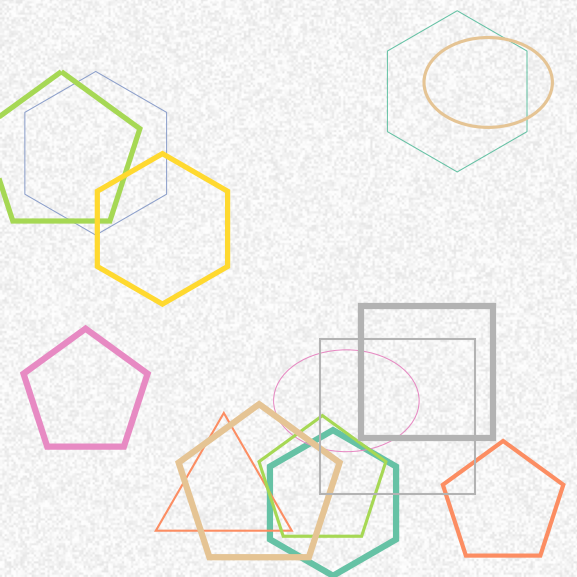[{"shape": "hexagon", "thickness": 3, "radius": 0.63, "center": [0.577, 0.128]}, {"shape": "hexagon", "thickness": 0.5, "radius": 0.7, "center": [0.792, 0.841]}, {"shape": "triangle", "thickness": 1, "radius": 0.68, "center": [0.388, 0.148]}, {"shape": "pentagon", "thickness": 2, "radius": 0.55, "center": [0.871, 0.126]}, {"shape": "hexagon", "thickness": 0.5, "radius": 0.71, "center": [0.166, 0.734]}, {"shape": "pentagon", "thickness": 3, "radius": 0.56, "center": [0.148, 0.317]}, {"shape": "oval", "thickness": 0.5, "radius": 0.63, "center": [0.6, 0.305]}, {"shape": "pentagon", "thickness": 1.5, "radius": 0.58, "center": [0.558, 0.164]}, {"shape": "pentagon", "thickness": 2.5, "radius": 0.71, "center": [0.106, 0.732]}, {"shape": "hexagon", "thickness": 2.5, "radius": 0.65, "center": [0.281, 0.603]}, {"shape": "oval", "thickness": 1.5, "radius": 0.56, "center": [0.845, 0.856]}, {"shape": "pentagon", "thickness": 3, "radius": 0.73, "center": [0.449, 0.153]}, {"shape": "square", "thickness": 3, "radius": 0.57, "center": [0.739, 0.355]}, {"shape": "square", "thickness": 1, "radius": 0.67, "center": [0.689, 0.278]}]